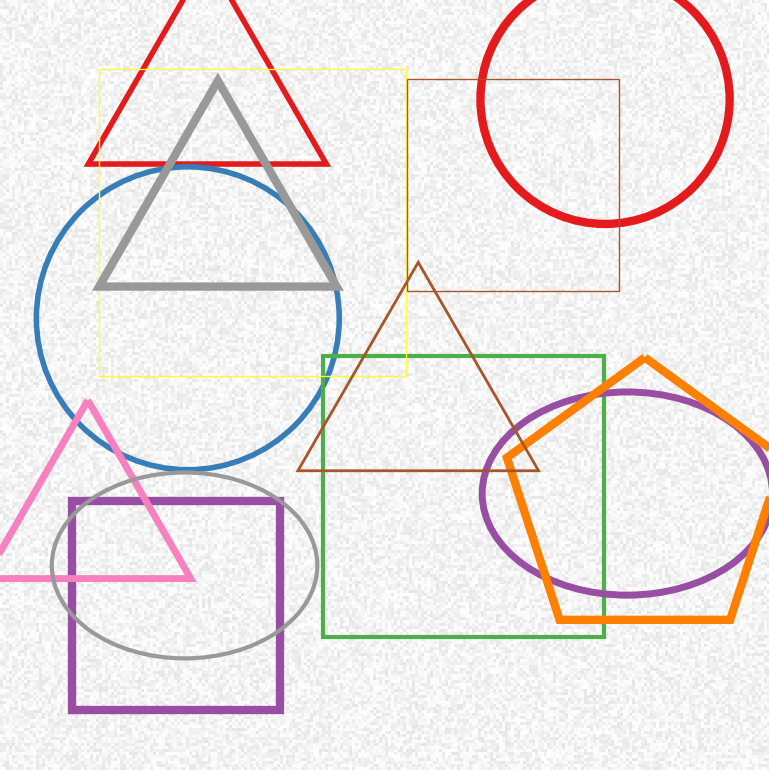[{"shape": "circle", "thickness": 3, "radius": 0.81, "center": [0.786, 0.871]}, {"shape": "triangle", "thickness": 2, "radius": 0.89, "center": [0.269, 0.876]}, {"shape": "circle", "thickness": 2, "radius": 0.98, "center": [0.244, 0.587]}, {"shape": "square", "thickness": 1.5, "radius": 0.91, "center": [0.602, 0.355]}, {"shape": "square", "thickness": 3, "radius": 0.68, "center": [0.229, 0.213]}, {"shape": "oval", "thickness": 2.5, "radius": 0.94, "center": [0.815, 0.359]}, {"shape": "pentagon", "thickness": 3, "radius": 0.94, "center": [0.837, 0.347]}, {"shape": "square", "thickness": 0.5, "radius": 1.0, "center": [0.328, 0.712]}, {"shape": "triangle", "thickness": 1, "radius": 0.9, "center": [0.543, 0.479]}, {"shape": "square", "thickness": 0.5, "radius": 0.69, "center": [0.666, 0.759]}, {"shape": "triangle", "thickness": 2.5, "radius": 0.77, "center": [0.114, 0.326]}, {"shape": "oval", "thickness": 1.5, "radius": 0.86, "center": [0.24, 0.266]}, {"shape": "triangle", "thickness": 3, "radius": 0.89, "center": [0.283, 0.717]}]